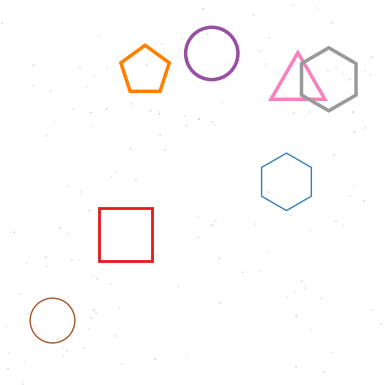[{"shape": "square", "thickness": 2, "radius": 0.35, "center": [0.326, 0.391]}, {"shape": "hexagon", "thickness": 1, "radius": 0.37, "center": [0.744, 0.528]}, {"shape": "circle", "thickness": 2.5, "radius": 0.34, "center": [0.55, 0.861]}, {"shape": "pentagon", "thickness": 2.5, "radius": 0.33, "center": [0.377, 0.816]}, {"shape": "circle", "thickness": 1, "radius": 0.29, "center": [0.136, 0.167]}, {"shape": "triangle", "thickness": 2.5, "radius": 0.4, "center": [0.774, 0.783]}, {"shape": "hexagon", "thickness": 2.5, "radius": 0.41, "center": [0.854, 0.794]}]